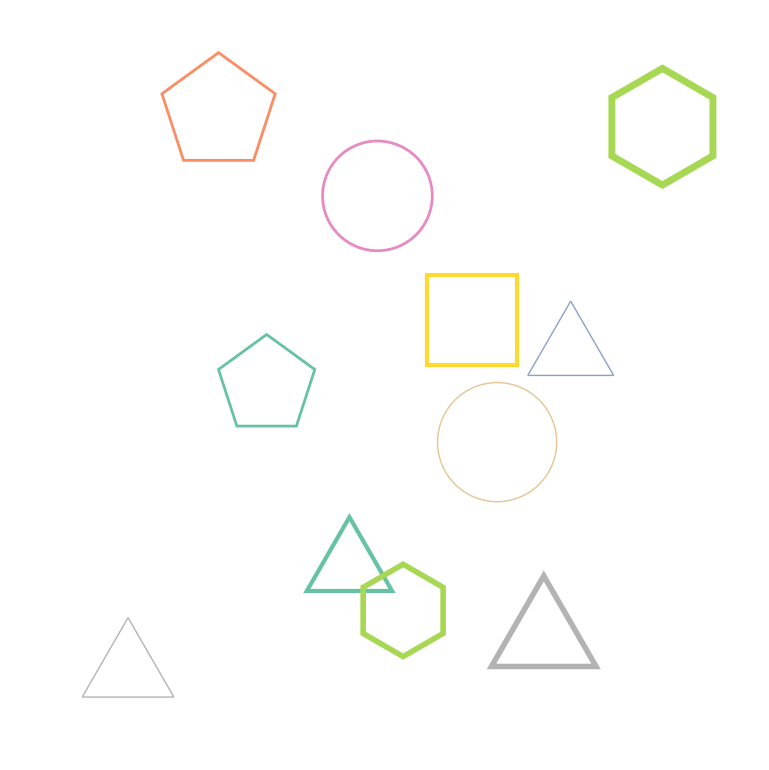[{"shape": "pentagon", "thickness": 1, "radius": 0.33, "center": [0.346, 0.5]}, {"shape": "triangle", "thickness": 1.5, "radius": 0.32, "center": [0.454, 0.264]}, {"shape": "pentagon", "thickness": 1, "radius": 0.39, "center": [0.284, 0.854]}, {"shape": "triangle", "thickness": 0.5, "radius": 0.32, "center": [0.741, 0.545]}, {"shape": "circle", "thickness": 1, "radius": 0.36, "center": [0.49, 0.746]}, {"shape": "hexagon", "thickness": 2, "radius": 0.3, "center": [0.524, 0.207]}, {"shape": "hexagon", "thickness": 2.5, "radius": 0.38, "center": [0.86, 0.835]}, {"shape": "square", "thickness": 1.5, "radius": 0.29, "center": [0.613, 0.584]}, {"shape": "circle", "thickness": 0.5, "radius": 0.39, "center": [0.646, 0.426]}, {"shape": "triangle", "thickness": 2, "radius": 0.39, "center": [0.706, 0.174]}, {"shape": "triangle", "thickness": 0.5, "radius": 0.34, "center": [0.166, 0.129]}]